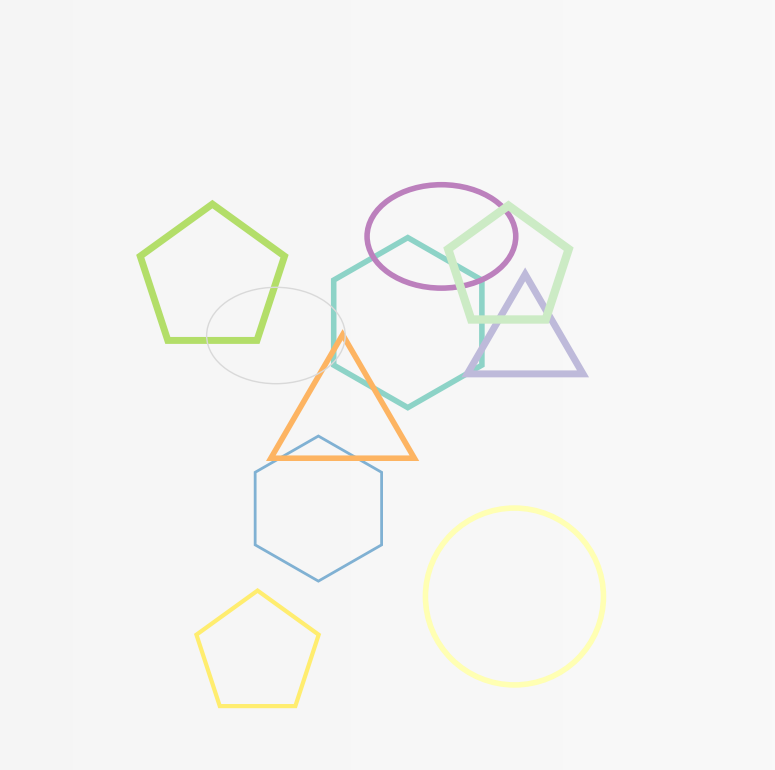[{"shape": "hexagon", "thickness": 2, "radius": 0.55, "center": [0.526, 0.581]}, {"shape": "circle", "thickness": 2, "radius": 0.57, "center": [0.664, 0.225]}, {"shape": "triangle", "thickness": 2.5, "radius": 0.43, "center": [0.678, 0.558]}, {"shape": "hexagon", "thickness": 1, "radius": 0.47, "center": [0.411, 0.34]}, {"shape": "triangle", "thickness": 2, "radius": 0.53, "center": [0.442, 0.458]}, {"shape": "pentagon", "thickness": 2.5, "radius": 0.49, "center": [0.274, 0.637]}, {"shape": "oval", "thickness": 0.5, "radius": 0.45, "center": [0.356, 0.564]}, {"shape": "oval", "thickness": 2, "radius": 0.48, "center": [0.57, 0.693]}, {"shape": "pentagon", "thickness": 3, "radius": 0.41, "center": [0.656, 0.651]}, {"shape": "pentagon", "thickness": 1.5, "radius": 0.41, "center": [0.332, 0.15]}]